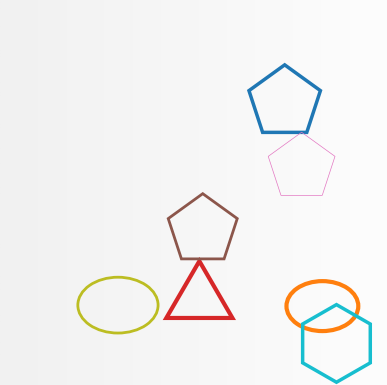[{"shape": "pentagon", "thickness": 2.5, "radius": 0.48, "center": [0.735, 0.735]}, {"shape": "oval", "thickness": 3, "radius": 0.46, "center": [0.832, 0.205]}, {"shape": "triangle", "thickness": 3, "radius": 0.49, "center": [0.514, 0.223]}, {"shape": "pentagon", "thickness": 2, "radius": 0.47, "center": [0.523, 0.403]}, {"shape": "pentagon", "thickness": 0.5, "radius": 0.45, "center": [0.778, 0.566]}, {"shape": "oval", "thickness": 2, "radius": 0.52, "center": [0.304, 0.207]}, {"shape": "hexagon", "thickness": 2.5, "radius": 0.5, "center": [0.868, 0.108]}]